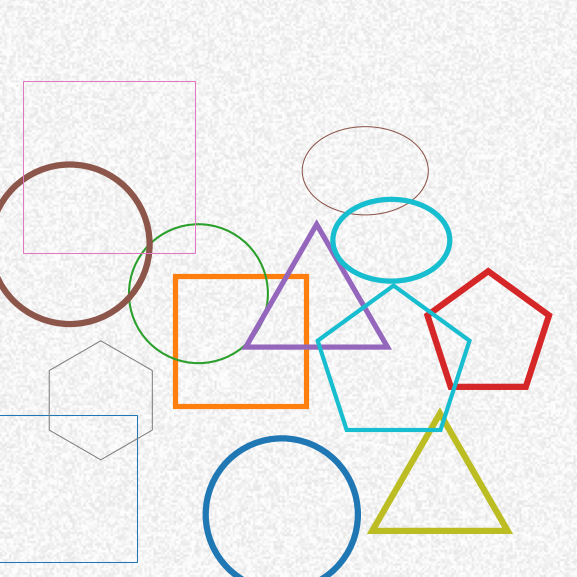[{"shape": "square", "thickness": 0.5, "radius": 0.64, "center": [0.11, 0.153]}, {"shape": "circle", "thickness": 3, "radius": 0.66, "center": [0.488, 0.108]}, {"shape": "square", "thickness": 2.5, "radius": 0.56, "center": [0.417, 0.408]}, {"shape": "circle", "thickness": 1, "radius": 0.6, "center": [0.344, 0.491]}, {"shape": "pentagon", "thickness": 3, "radius": 0.55, "center": [0.845, 0.419]}, {"shape": "triangle", "thickness": 2.5, "radius": 0.71, "center": [0.548, 0.469]}, {"shape": "circle", "thickness": 3, "radius": 0.69, "center": [0.121, 0.576]}, {"shape": "oval", "thickness": 0.5, "radius": 0.55, "center": [0.632, 0.703]}, {"shape": "square", "thickness": 0.5, "radius": 0.74, "center": [0.188, 0.711]}, {"shape": "hexagon", "thickness": 0.5, "radius": 0.52, "center": [0.175, 0.306]}, {"shape": "triangle", "thickness": 3, "radius": 0.68, "center": [0.762, 0.148]}, {"shape": "oval", "thickness": 2.5, "radius": 0.51, "center": [0.678, 0.583]}, {"shape": "pentagon", "thickness": 2, "radius": 0.69, "center": [0.682, 0.366]}]